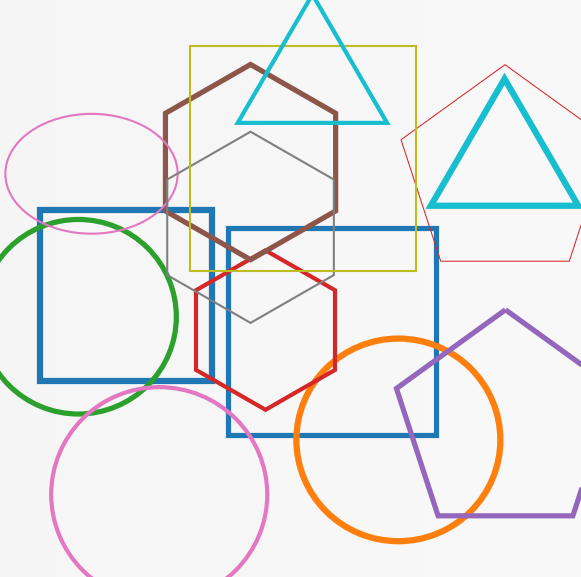[{"shape": "square", "thickness": 2.5, "radius": 0.89, "center": [0.571, 0.425]}, {"shape": "square", "thickness": 3, "radius": 0.74, "center": [0.217, 0.488]}, {"shape": "circle", "thickness": 3, "radius": 0.88, "center": [0.685, 0.237]}, {"shape": "circle", "thickness": 2.5, "radius": 0.84, "center": [0.135, 0.451]}, {"shape": "pentagon", "thickness": 0.5, "radius": 0.94, "center": [0.869, 0.699]}, {"shape": "hexagon", "thickness": 2, "radius": 0.69, "center": [0.457, 0.428]}, {"shape": "pentagon", "thickness": 2.5, "radius": 0.99, "center": [0.87, 0.266]}, {"shape": "hexagon", "thickness": 2.5, "radius": 0.85, "center": [0.431, 0.718]}, {"shape": "oval", "thickness": 1, "radius": 0.74, "center": [0.157, 0.698]}, {"shape": "circle", "thickness": 2, "radius": 0.93, "center": [0.274, 0.143]}, {"shape": "hexagon", "thickness": 1, "radius": 0.83, "center": [0.431, 0.606]}, {"shape": "square", "thickness": 1, "radius": 0.97, "center": [0.521, 0.725]}, {"shape": "triangle", "thickness": 2, "radius": 0.74, "center": [0.537, 0.861]}, {"shape": "triangle", "thickness": 3, "radius": 0.73, "center": [0.868, 0.716]}]